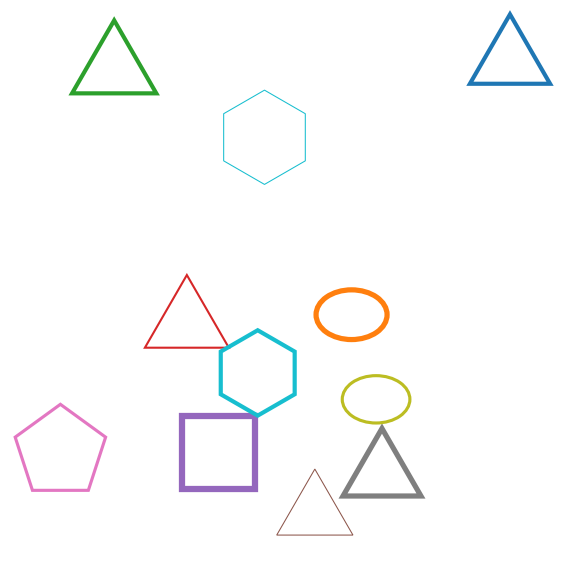[{"shape": "triangle", "thickness": 2, "radius": 0.4, "center": [0.883, 0.894]}, {"shape": "oval", "thickness": 2.5, "radius": 0.31, "center": [0.609, 0.454]}, {"shape": "triangle", "thickness": 2, "radius": 0.42, "center": [0.198, 0.88]}, {"shape": "triangle", "thickness": 1, "radius": 0.42, "center": [0.324, 0.439]}, {"shape": "square", "thickness": 3, "radius": 0.31, "center": [0.379, 0.215]}, {"shape": "triangle", "thickness": 0.5, "radius": 0.38, "center": [0.545, 0.111]}, {"shape": "pentagon", "thickness": 1.5, "radius": 0.41, "center": [0.105, 0.217]}, {"shape": "triangle", "thickness": 2.5, "radius": 0.39, "center": [0.661, 0.179]}, {"shape": "oval", "thickness": 1.5, "radius": 0.29, "center": [0.651, 0.308]}, {"shape": "hexagon", "thickness": 0.5, "radius": 0.41, "center": [0.458, 0.761]}, {"shape": "hexagon", "thickness": 2, "radius": 0.37, "center": [0.446, 0.353]}]